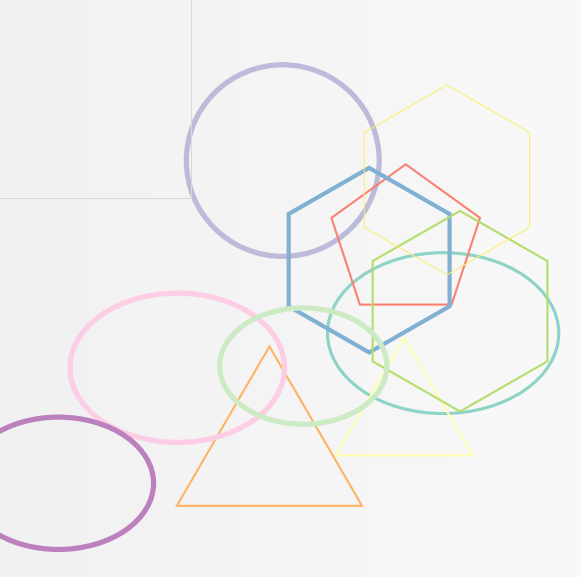[{"shape": "oval", "thickness": 1.5, "radius": 0.99, "center": [0.762, 0.422]}, {"shape": "triangle", "thickness": 1, "radius": 0.68, "center": [0.696, 0.279]}, {"shape": "circle", "thickness": 2.5, "radius": 0.83, "center": [0.486, 0.721]}, {"shape": "pentagon", "thickness": 1, "radius": 0.67, "center": [0.698, 0.58]}, {"shape": "hexagon", "thickness": 2, "radius": 0.8, "center": [0.635, 0.549]}, {"shape": "triangle", "thickness": 1, "radius": 0.92, "center": [0.464, 0.215]}, {"shape": "hexagon", "thickness": 1, "radius": 0.87, "center": [0.791, 0.46]}, {"shape": "oval", "thickness": 2.5, "radius": 0.92, "center": [0.305, 0.362]}, {"shape": "square", "thickness": 0.5, "radius": 0.99, "center": [0.132, 0.853]}, {"shape": "oval", "thickness": 2.5, "radius": 0.82, "center": [0.101, 0.162]}, {"shape": "oval", "thickness": 2.5, "radius": 0.72, "center": [0.522, 0.365]}, {"shape": "hexagon", "thickness": 0.5, "radius": 0.82, "center": [0.769, 0.688]}]